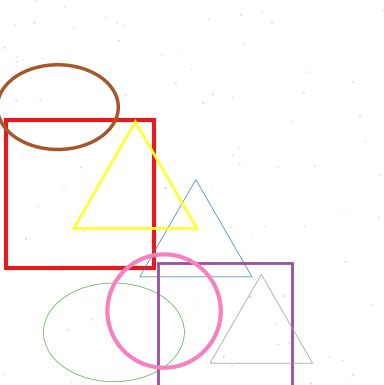[{"shape": "square", "thickness": 3, "radius": 0.96, "center": [0.208, 0.496]}, {"shape": "triangle", "thickness": 0.5, "radius": 0.84, "center": [0.509, 0.365]}, {"shape": "oval", "thickness": 0.5, "radius": 0.92, "center": [0.296, 0.137]}, {"shape": "square", "thickness": 2, "radius": 0.87, "center": [0.584, 0.144]}, {"shape": "triangle", "thickness": 2, "radius": 0.92, "center": [0.352, 0.499]}, {"shape": "oval", "thickness": 2.5, "radius": 0.79, "center": [0.15, 0.722]}, {"shape": "circle", "thickness": 3, "radius": 0.74, "center": [0.426, 0.192]}, {"shape": "triangle", "thickness": 0.5, "radius": 0.77, "center": [0.679, 0.134]}]